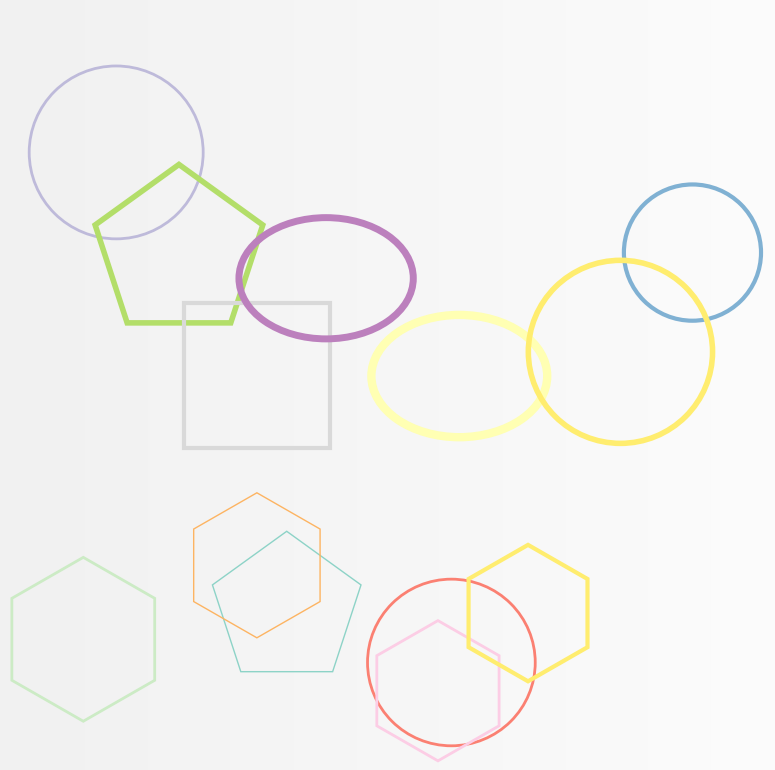[{"shape": "pentagon", "thickness": 0.5, "radius": 0.5, "center": [0.37, 0.209]}, {"shape": "oval", "thickness": 3, "radius": 0.57, "center": [0.593, 0.512]}, {"shape": "circle", "thickness": 1, "radius": 0.56, "center": [0.15, 0.802]}, {"shape": "circle", "thickness": 1, "radius": 0.54, "center": [0.582, 0.14]}, {"shape": "circle", "thickness": 1.5, "radius": 0.44, "center": [0.893, 0.672]}, {"shape": "hexagon", "thickness": 0.5, "radius": 0.47, "center": [0.331, 0.266]}, {"shape": "pentagon", "thickness": 2, "radius": 0.57, "center": [0.231, 0.673]}, {"shape": "hexagon", "thickness": 1, "radius": 0.46, "center": [0.565, 0.103]}, {"shape": "square", "thickness": 1.5, "radius": 0.47, "center": [0.331, 0.512]}, {"shape": "oval", "thickness": 2.5, "radius": 0.56, "center": [0.421, 0.639]}, {"shape": "hexagon", "thickness": 1, "radius": 0.53, "center": [0.107, 0.17]}, {"shape": "hexagon", "thickness": 1.5, "radius": 0.44, "center": [0.681, 0.204]}, {"shape": "circle", "thickness": 2, "radius": 0.59, "center": [0.801, 0.543]}]